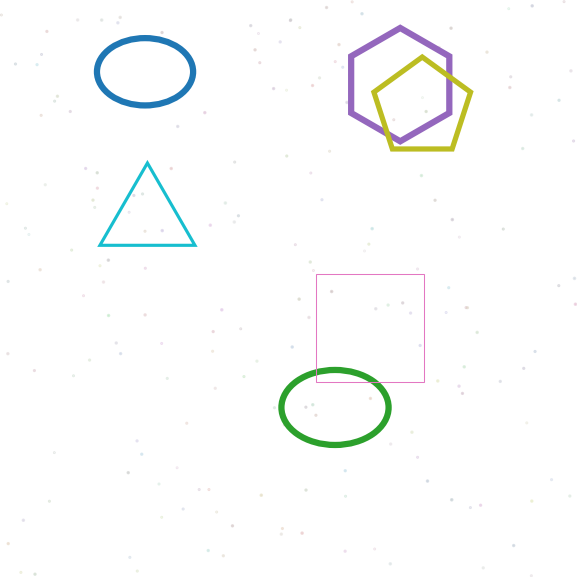[{"shape": "oval", "thickness": 3, "radius": 0.42, "center": [0.251, 0.875]}, {"shape": "oval", "thickness": 3, "radius": 0.46, "center": [0.58, 0.294]}, {"shape": "hexagon", "thickness": 3, "radius": 0.49, "center": [0.693, 0.853]}, {"shape": "square", "thickness": 0.5, "radius": 0.47, "center": [0.64, 0.431]}, {"shape": "pentagon", "thickness": 2.5, "radius": 0.44, "center": [0.731, 0.812]}, {"shape": "triangle", "thickness": 1.5, "radius": 0.47, "center": [0.255, 0.622]}]